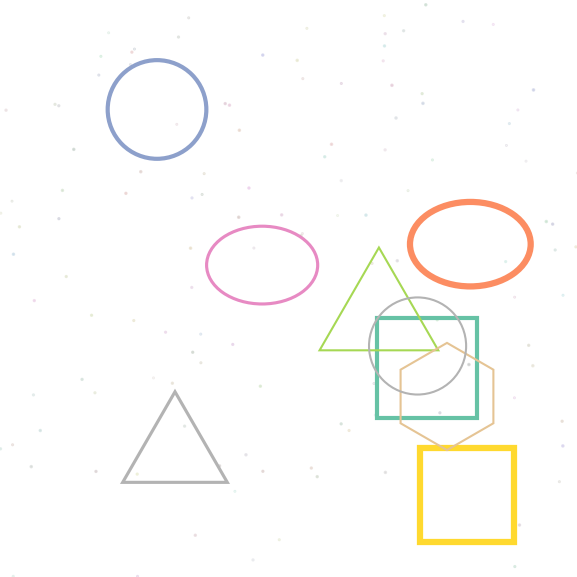[{"shape": "square", "thickness": 2, "radius": 0.43, "center": [0.74, 0.362]}, {"shape": "oval", "thickness": 3, "radius": 0.52, "center": [0.814, 0.576]}, {"shape": "circle", "thickness": 2, "radius": 0.43, "center": [0.272, 0.81]}, {"shape": "oval", "thickness": 1.5, "radius": 0.48, "center": [0.454, 0.54]}, {"shape": "triangle", "thickness": 1, "radius": 0.59, "center": [0.656, 0.452]}, {"shape": "square", "thickness": 3, "radius": 0.41, "center": [0.809, 0.142]}, {"shape": "hexagon", "thickness": 1, "radius": 0.46, "center": [0.774, 0.313]}, {"shape": "circle", "thickness": 1, "radius": 0.42, "center": [0.723, 0.4]}, {"shape": "triangle", "thickness": 1.5, "radius": 0.52, "center": [0.303, 0.216]}]